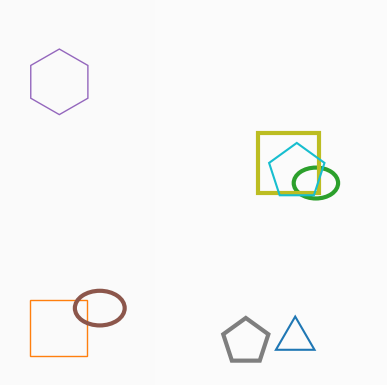[{"shape": "triangle", "thickness": 1.5, "radius": 0.29, "center": [0.762, 0.12]}, {"shape": "square", "thickness": 1, "radius": 0.36, "center": [0.151, 0.149]}, {"shape": "oval", "thickness": 3, "radius": 0.29, "center": [0.815, 0.525]}, {"shape": "hexagon", "thickness": 1, "radius": 0.43, "center": [0.153, 0.787]}, {"shape": "oval", "thickness": 3, "radius": 0.32, "center": [0.257, 0.2]}, {"shape": "pentagon", "thickness": 3, "radius": 0.31, "center": [0.634, 0.113]}, {"shape": "square", "thickness": 3, "radius": 0.39, "center": [0.744, 0.577]}, {"shape": "pentagon", "thickness": 1.5, "radius": 0.38, "center": [0.766, 0.554]}]